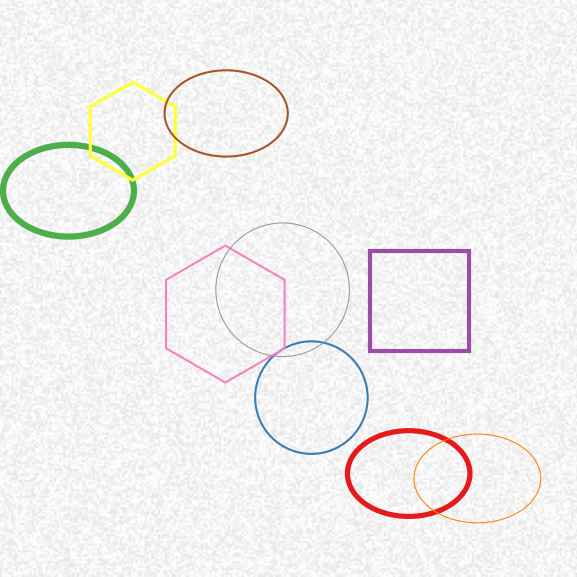[{"shape": "oval", "thickness": 2.5, "radius": 0.53, "center": [0.708, 0.179]}, {"shape": "circle", "thickness": 1, "radius": 0.49, "center": [0.539, 0.311]}, {"shape": "oval", "thickness": 3, "radius": 0.57, "center": [0.119, 0.669]}, {"shape": "square", "thickness": 2, "radius": 0.43, "center": [0.726, 0.478]}, {"shape": "oval", "thickness": 0.5, "radius": 0.55, "center": [0.827, 0.171]}, {"shape": "hexagon", "thickness": 1.5, "radius": 0.42, "center": [0.23, 0.772]}, {"shape": "oval", "thickness": 1, "radius": 0.53, "center": [0.392, 0.803]}, {"shape": "hexagon", "thickness": 1, "radius": 0.59, "center": [0.39, 0.455]}, {"shape": "circle", "thickness": 0.5, "radius": 0.58, "center": [0.489, 0.497]}]